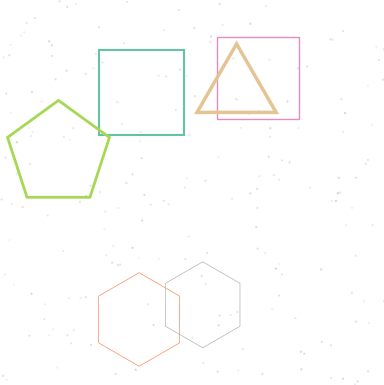[{"shape": "square", "thickness": 1.5, "radius": 0.55, "center": [0.368, 0.759]}, {"shape": "hexagon", "thickness": 0.5, "radius": 0.61, "center": [0.361, 0.17]}, {"shape": "square", "thickness": 1, "radius": 0.53, "center": [0.67, 0.797]}, {"shape": "pentagon", "thickness": 2, "radius": 0.7, "center": [0.152, 0.6]}, {"shape": "triangle", "thickness": 2.5, "radius": 0.59, "center": [0.614, 0.767]}, {"shape": "hexagon", "thickness": 0.5, "radius": 0.56, "center": [0.527, 0.208]}]